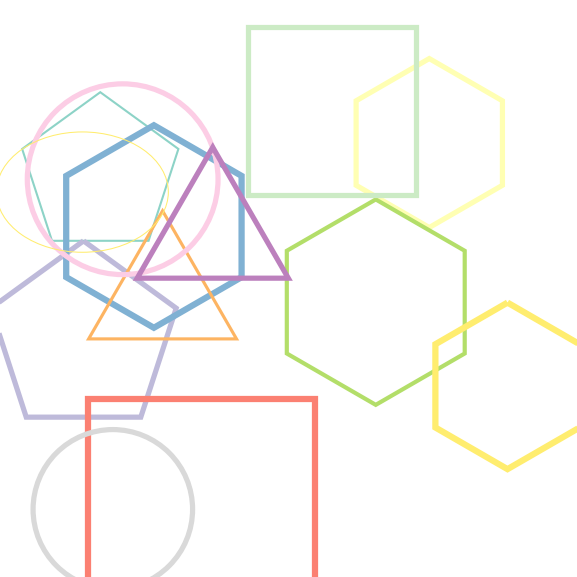[{"shape": "pentagon", "thickness": 1, "radius": 0.71, "center": [0.174, 0.697]}, {"shape": "hexagon", "thickness": 2.5, "radius": 0.73, "center": [0.743, 0.751]}, {"shape": "pentagon", "thickness": 2.5, "radius": 0.84, "center": [0.145, 0.413]}, {"shape": "square", "thickness": 3, "radius": 0.99, "center": [0.349, 0.111]}, {"shape": "hexagon", "thickness": 3, "radius": 0.88, "center": [0.266, 0.607]}, {"shape": "triangle", "thickness": 1.5, "radius": 0.74, "center": [0.282, 0.486]}, {"shape": "hexagon", "thickness": 2, "radius": 0.89, "center": [0.651, 0.476]}, {"shape": "circle", "thickness": 2.5, "radius": 0.83, "center": [0.212, 0.689]}, {"shape": "circle", "thickness": 2.5, "radius": 0.69, "center": [0.195, 0.117]}, {"shape": "triangle", "thickness": 2.5, "radius": 0.76, "center": [0.368, 0.593]}, {"shape": "square", "thickness": 2.5, "radius": 0.73, "center": [0.575, 0.806]}, {"shape": "oval", "thickness": 0.5, "radius": 0.74, "center": [0.143, 0.666]}, {"shape": "hexagon", "thickness": 3, "radius": 0.72, "center": [0.879, 0.331]}]